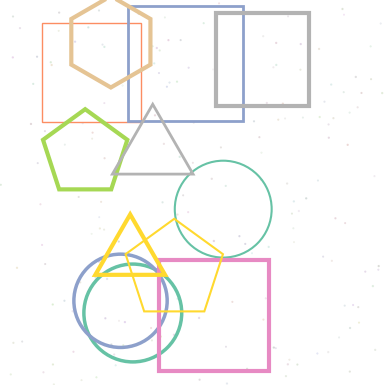[{"shape": "circle", "thickness": 1.5, "radius": 0.63, "center": [0.58, 0.457]}, {"shape": "circle", "thickness": 2.5, "radius": 0.64, "center": [0.345, 0.187]}, {"shape": "square", "thickness": 1, "radius": 0.64, "center": [0.237, 0.811]}, {"shape": "square", "thickness": 2, "radius": 0.75, "center": [0.482, 0.836]}, {"shape": "circle", "thickness": 2.5, "radius": 0.61, "center": [0.313, 0.219]}, {"shape": "square", "thickness": 3, "radius": 0.72, "center": [0.555, 0.18]}, {"shape": "pentagon", "thickness": 3, "radius": 0.58, "center": [0.221, 0.601]}, {"shape": "pentagon", "thickness": 1.5, "radius": 0.66, "center": [0.453, 0.299]}, {"shape": "triangle", "thickness": 3, "radius": 0.52, "center": [0.338, 0.338]}, {"shape": "hexagon", "thickness": 3, "radius": 0.59, "center": [0.288, 0.891]}, {"shape": "triangle", "thickness": 2, "radius": 0.6, "center": [0.397, 0.608]}, {"shape": "square", "thickness": 3, "radius": 0.6, "center": [0.681, 0.845]}]